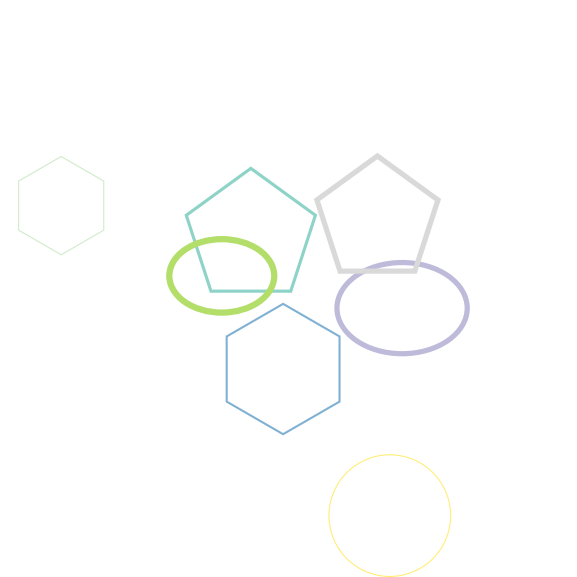[{"shape": "pentagon", "thickness": 1.5, "radius": 0.59, "center": [0.434, 0.59]}, {"shape": "oval", "thickness": 2.5, "radius": 0.56, "center": [0.696, 0.466]}, {"shape": "hexagon", "thickness": 1, "radius": 0.56, "center": [0.49, 0.36]}, {"shape": "oval", "thickness": 3, "radius": 0.45, "center": [0.384, 0.521]}, {"shape": "pentagon", "thickness": 2.5, "radius": 0.55, "center": [0.654, 0.619]}, {"shape": "hexagon", "thickness": 0.5, "radius": 0.43, "center": [0.106, 0.643]}, {"shape": "circle", "thickness": 0.5, "radius": 0.53, "center": [0.675, 0.106]}]